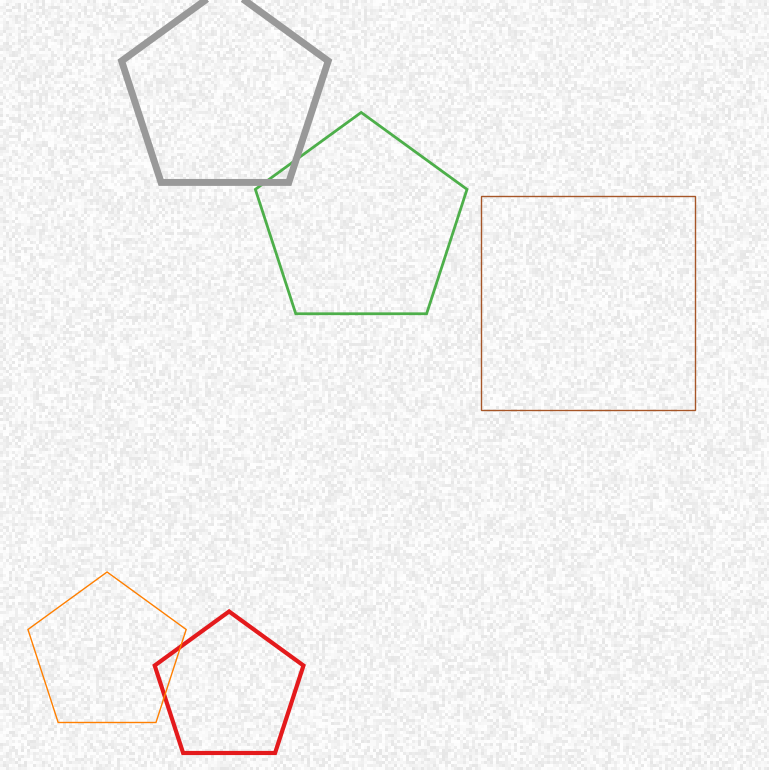[{"shape": "pentagon", "thickness": 1.5, "radius": 0.51, "center": [0.298, 0.104]}, {"shape": "pentagon", "thickness": 1, "radius": 0.72, "center": [0.469, 0.709]}, {"shape": "pentagon", "thickness": 0.5, "radius": 0.54, "center": [0.139, 0.149]}, {"shape": "square", "thickness": 0.5, "radius": 0.69, "center": [0.764, 0.606]}, {"shape": "pentagon", "thickness": 2.5, "radius": 0.71, "center": [0.292, 0.877]}]